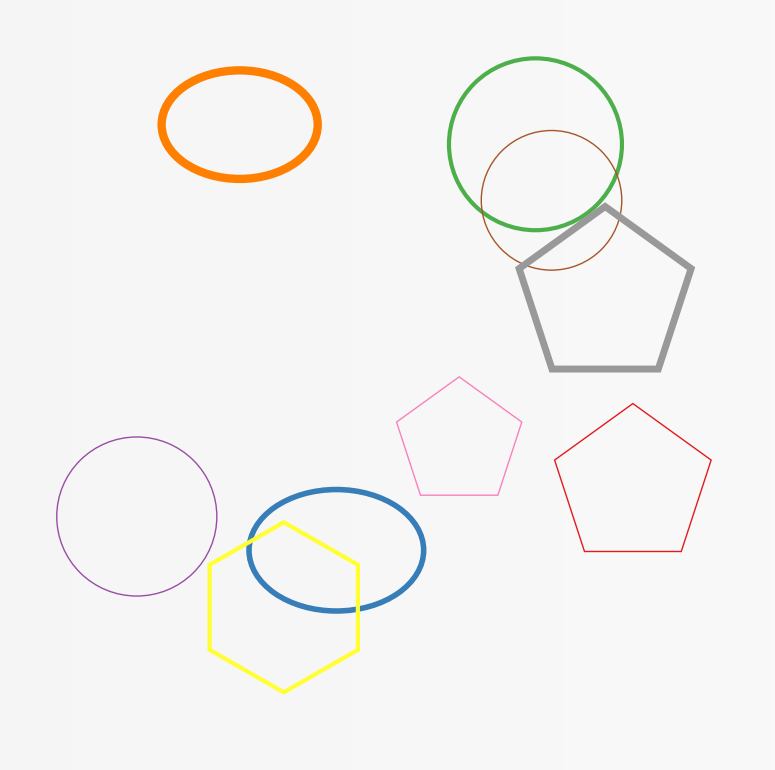[{"shape": "pentagon", "thickness": 0.5, "radius": 0.53, "center": [0.817, 0.37]}, {"shape": "oval", "thickness": 2, "radius": 0.56, "center": [0.434, 0.285]}, {"shape": "circle", "thickness": 1.5, "radius": 0.56, "center": [0.691, 0.813]}, {"shape": "circle", "thickness": 0.5, "radius": 0.52, "center": [0.176, 0.329]}, {"shape": "oval", "thickness": 3, "radius": 0.5, "center": [0.309, 0.838]}, {"shape": "hexagon", "thickness": 1.5, "radius": 0.55, "center": [0.366, 0.211]}, {"shape": "circle", "thickness": 0.5, "radius": 0.45, "center": [0.712, 0.74]}, {"shape": "pentagon", "thickness": 0.5, "radius": 0.42, "center": [0.592, 0.426]}, {"shape": "pentagon", "thickness": 2.5, "radius": 0.58, "center": [0.781, 0.615]}]